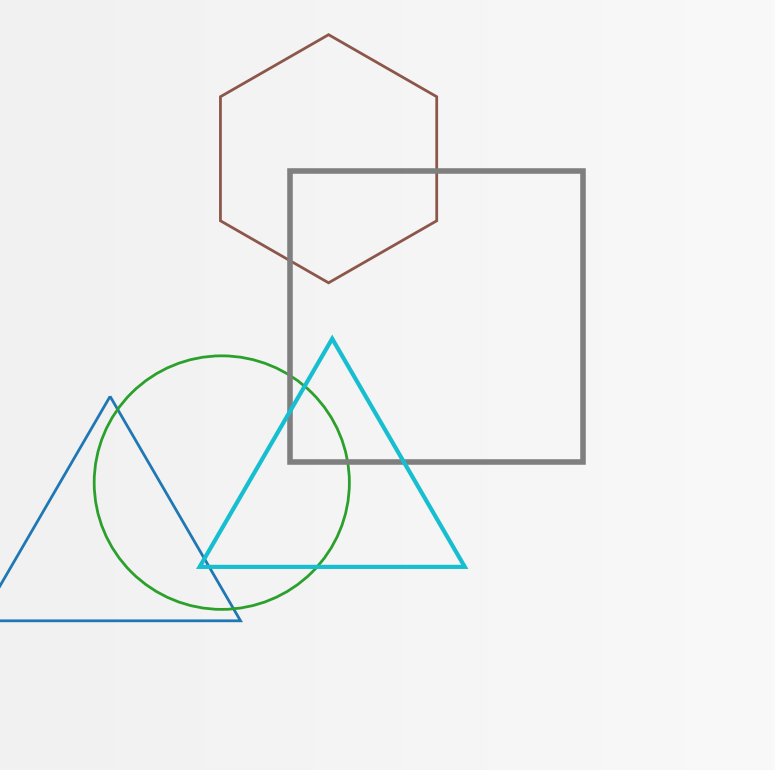[{"shape": "triangle", "thickness": 1, "radius": 0.97, "center": [0.142, 0.291]}, {"shape": "circle", "thickness": 1, "radius": 0.82, "center": [0.286, 0.373]}, {"shape": "hexagon", "thickness": 1, "radius": 0.81, "center": [0.424, 0.794]}, {"shape": "square", "thickness": 2, "radius": 0.95, "center": [0.564, 0.589]}, {"shape": "triangle", "thickness": 1.5, "radius": 0.99, "center": [0.429, 0.363]}]